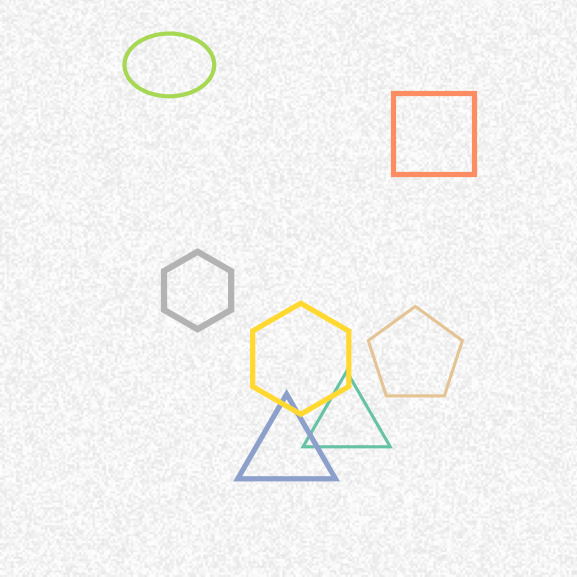[{"shape": "triangle", "thickness": 1.5, "radius": 0.44, "center": [0.6, 0.269]}, {"shape": "square", "thickness": 2.5, "radius": 0.35, "center": [0.751, 0.767]}, {"shape": "triangle", "thickness": 2.5, "radius": 0.49, "center": [0.496, 0.219]}, {"shape": "oval", "thickness": 2, "radius": 0.39, "center": [0.293, 0.887]}, {"shape": "hexagon", "thickness": 2.5, "radius": 0.48, "center": [0.521, 0.378]}, {"shape": "pentagon", "thickness": 1.5, "radius": 0.43, "center": [0.719, 0.383]}, {"shape": "hexagon", "thickness": 3, "radius": 0.34, "center": [0.342, 0.496]}]